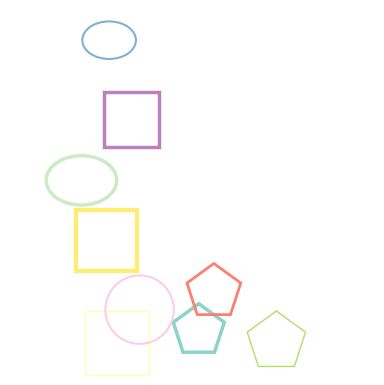[{"shape": "pentagon", "thickness": 2.5, "radius": 0.35, "center": [0.516, 0.141]}, {"shape": "square", "thickness": 1, "radius": 0.42, "center": [0.304, 0.109]}, {"shape": "pentagon", "thickness": 2, "radius": 0.37, "center": [0.556, 0.242]}, {"shape": "oval", "thickness": 1.5, "radius": 0.35, "center": [0.283, 0.896]}, {"shape": "pentagon", "thickness": 1, "radius": 0.4, "center": [0.718, 0.113]}, {"shape": "circle", "thickness": 1.5, "radius": 0.44, "center": [0.363, 0.196]}, {"shape": "square", "thickness": 2.5, "radius": 0.36, "center": [0.342, 0.689]}, {"shape": "oval", "thickness": 2.5, "radius": 0.46, "center": [0.212, 0.532]}, {"shape": "square", "thickness": 3, "radius": 0.4, "center": [0.277, 0.375]}]